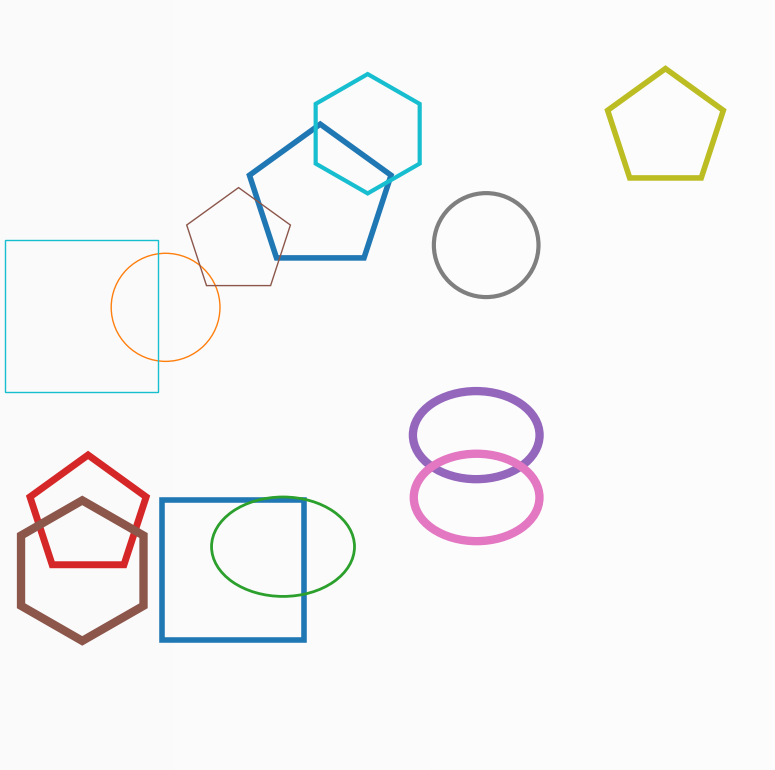[{"shape": "pentagon", "thickness": 2, "radius": 0.48, "center": [0.413, 0.743]}, {"shape": "square", "thickness": 2, "radius": 0.46, "center": [0.301, 0.26]}, {"shape": "circle", "thickness": 0.5, "radius": 0.35, "center": [0.214, 0.601]}, {"shape": "oval", "thickness": 1, "radius": 0.46, "center": [0.365, 0.29]}, {"shape": "pentagon", "thickness": 2.5, "radius": 0.39, "center": [0.114, 0.33]}, {"shape": "oval", "thickness": 3, "radius": 0.41, "center": [0.614, 0.435]}, {"shape": "pentagon", "thickness": 0.5, "radius": 0.35, "center": [0.308, 0.686]}, {"shape": "hexagon", "thickness": 3, "radius": 0.46, "center": [0.106, 0.259]}, {"shape": "oval", "thickness": 3, "radius": 0.41, "center": [0.615, 0.354]}, {"shape": "circle", "thickness": 1.5, "radius": 0.34, "center": [0.627, 0.682]}, {"shape": "pentagon", "thickness": 2, "radius": 0.39, "center": [0.859, 0.832]}, {"shape": "hexagon", "thickness": 1.5, "radius": 0.39, "center": [0.474, 0.826]}, {"shape": "square", "thickness": 0.5, "radius": 0.49, "center": [0.106, 0.589]}]